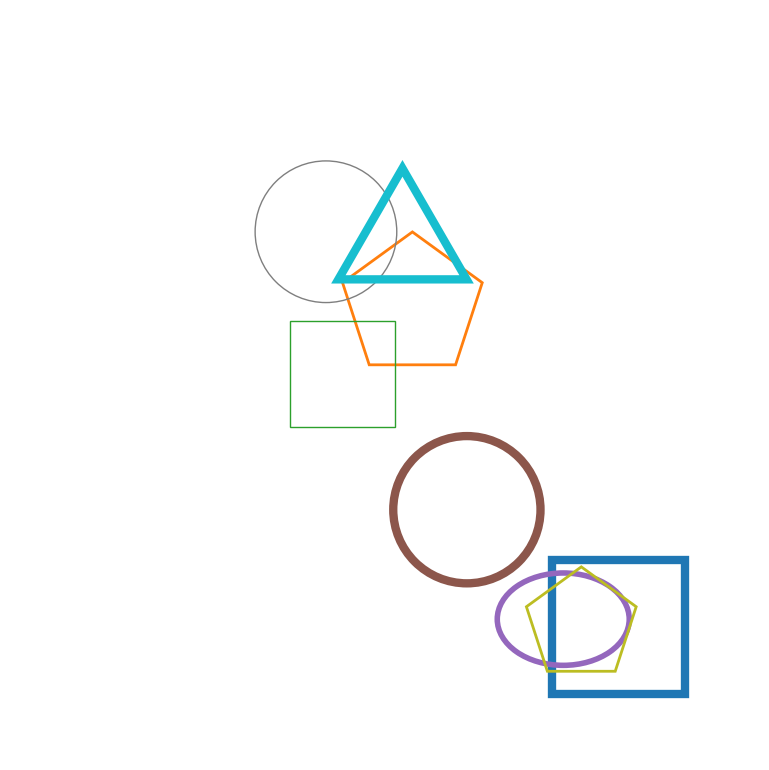[{"shape": "square", "thickness": 3, "radius": 0.43, "center": [0.803, 0.186]}, {"shape": "pentagon", "thickness": 1, "radius": 0.48, "center": [0.536, 0.603]}, {"shape": "square", "thickness": 0.5, "radius": 0.34, "center": [0.445, 0.515]}, {"shape": "oval", "thickness": 2, "radius": 0.43, "center": [0.731, 0.196]}, {"shape": "circle", "thickness": 3, "radius": 0.48, "center": [0.606, 0.338]}, {"shape": "circle", "thickness": 0.5, "radius": 0.46, "center": [0.423, 0.699]}, {"shape": "pentagon", "thickness": 1, "radius": 0.37, "center": [0.755, 0.189]}, {"shape": "triangle", "thickness": 3, "radius": 0.48, "center": [0.523, 0.685]}]